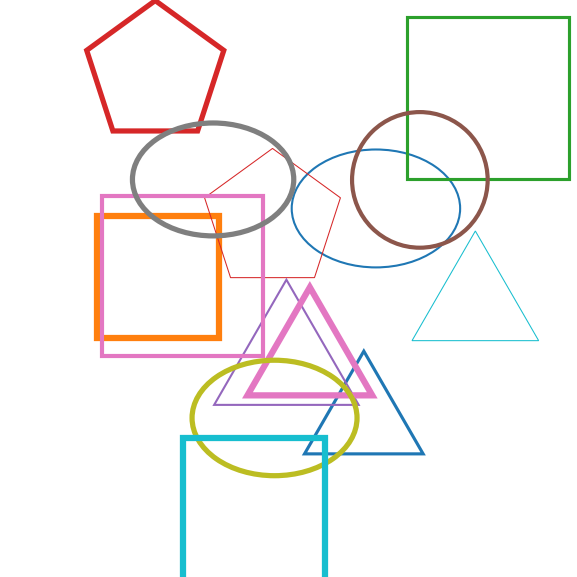[{"shape": "triangle", "thickness": 1.5, "radius": 0.59, "center": [0.63, 0.272]}, {"shape": "oval", "thickness": 1, "radius": 0.73, "center": [0.651, 0.638]}, {"shape": "square", "thickness": 3, "radius": 0.53, "center": [0.274, 0.52]}, {"shape": "square", "thickness": 1.5, "radius": 0.7, "center": [0.845, 0.83]}, {"shape": "pentagon", "thickness": 2.5, "radius": 0.62, "center": [0.269, 0.873]}, {"shape": "pentagon", "thickness": 0.5, "radius": 0.62, "center": [0.472, 0.618]}, {"shape": "triangle", "thickness": 1, "radius": 0.72, "center": [0.496, 0.37]}, {"shape": "circle", "thickness": 2, "radius": 0.59, "center": [0.727, 0.688]}, {"shape": "triangle", "thickness": 3, "radius": 0.62, "center": [0.537, 0.377]}, {"shape": "square", "thickness": 2, "radius": 0.7, "center": [0.316, 0.522]}, {"shape": "oval", "thickness": 2.5, "radius": 0.7, "center": [0.369, 0.688]}, {"shape": "oval", "thickness": 2.5, "radius": 0.71, "center": [0.475, 0.275]}, {"shape": "triangle", "thickness": 0.5, "radius": 0.63, "center": [0.823, 0.473]}, {"shape": "square", "thickness": 3, "radius": 0.61, "center": [0.44, 0.119]}]